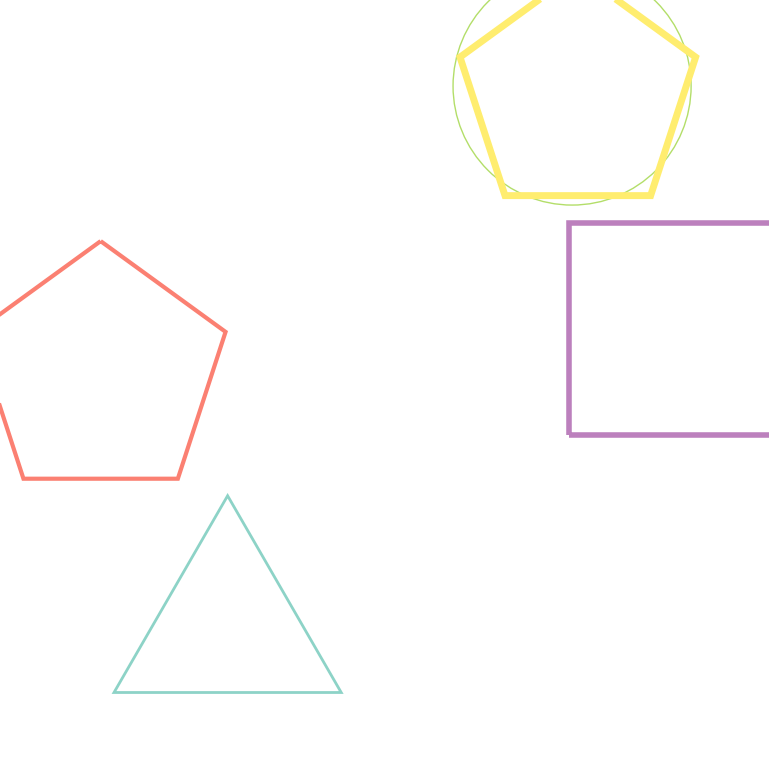[{"shape": "triangle", "thickness": 1, "radius": 0.85, "center": [0.296, 0.186]}, {"shape": "pentagon", "thickness": 1.5, "radius": 0.85, "center": [0.131, 0.516]}, {"shape": "circle", "thickness": 0.5, "radius": 0.77, "center": [0.743, 0.888]}, {"shape": "square", "thickness": 2, "radius": 0.69, "center": [0.877, 0.573]}, {"shape": "pentagon", "thickness": 2.5, "radius": 0.8, "center": [0.75, 0.876]}]